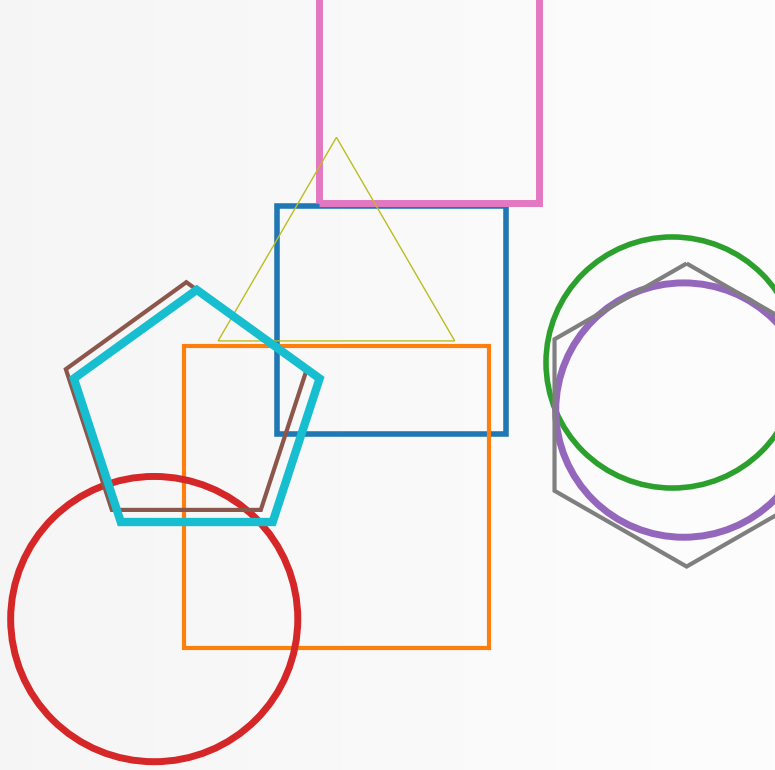[{"shape": "square", "thickness": 2, "radius": 0.74, "center": [0.506, 0.584]}, {"shape": "square", "thickness": 1.5, "radius": 0.98, "center": [0.434, 0.355]}, {"shape": "circle", "thickness": 2, "radius": 0.82, "center": [0.868, 0.529]}, {"shape": "circle", "thickness": 2.5, "radius": 0.93, "center": [0.199, 0.196]}, {"shape": "circle", "thickness": 2.5, "radius": 0.83, "center": [0.882, 0.467]}, {"shape": "pentagon", "thickness": 1.5, "radius": 0.82, "center": [0.24, 0.47]}, {"shape": "square", "thickness": 2.5, "radius": 0.71, "center": [0.553, 0.879]}, {"shape": "hexagon", "thickness": 1.5, "radius": 0.98, "center": [0.886, 0.461]}, {"shape": "triangle", "thickness": 0.5, "radius": 0.88, "center": [0.434, 0.645]}, {"shape": "pentagon", "thickness": 3, "radius": 0.83, "center": [0.254, 0.457]}]